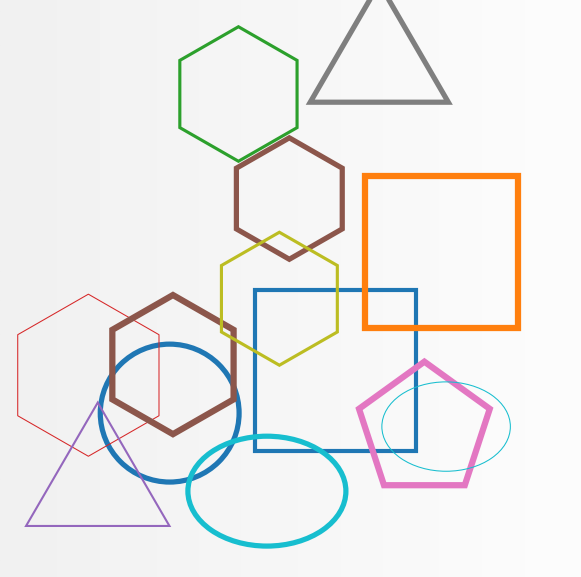[{"shape": "square", "thickness": 2, "radius": 0.7, "center": [0.577, 0.357]}, {"shape": "circle", "thickness": 2.5, "radius": 0.6, "center": [0.292, 0.284]}, {"shape": "square", "thickness": 3, "radius": 0.66, "center": [0.76, 0.563]}, {"shape": "hexagon", "thickness": 1.5, "radius": 0.58, "center": [0.41, 0.836]}, {"shape": "hexagon", "thickness": 0.5, "radius": 0.7, "center": [0.152, 0.349]}, {"shape": "triangle", "thickness": 1, "radius": 0.71, "center": [0.168, 0.16]}, {"shape": "hexagon", "thickness": 2.5, "radius": 0.53, "center": [0.498, 0.655]}, {"shape": "hexagon", "thickness": 3, "radius": 0.6, "center": [0.298, 0.368]}, {"shape": "pentagon", "thickness": 3, "radius": 0.59, "center": [0.73, 0.255]}, {"shape": "triangle", "thickness": 2.5, "radius": 0.69, "center": [0.653, 0.891]}, {"shape": "hexagon", "thickness": 1.5, "radius": 0.58, "center": [0.481, 0.482]}, {"shape": "oval", "thickness": 2.5, "radius": 0.68, "center": [0.459, 0.149]}, {"shape": "oval", "thickness": 0.5, "radius": 0.55, "center": [0.768, 0.26]}]